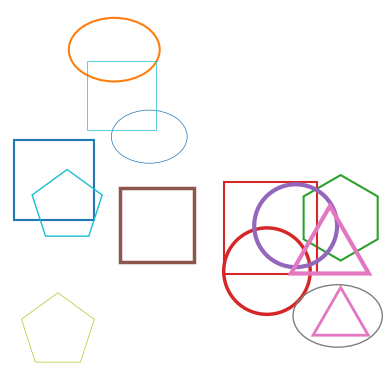[{"shape": "oval", "thickness": 0.5, "radius": 0.49, "center": [0.388, 0.645]}, {"shape": "square", "thickness": 1.5, "radius": 0.52, "center": [0.14, 0.531]}, {"shape": "oval", "thickness": 1.5, "radius": 0.59, "center": [0.297, 0.871]}, {"shape": "hexagon", "thickness": 1.5, "radius": 0.56, "center": [0.885, 0.434]}, {"shape": "circle", "thickness": 2.5, "radius": 0.56, "center": [0.693, 0.296]}, {"shape": "square", "thickness": 1.5, "radius": 0.6, "center": [0.703, 0.407]}, {"shape": "circle", "thickness": 3, "radius": 0.54, "center": [0.768, 0.414]}, {"shape": "square", "thickness": 2.5, "radius": 0.48, "center": [0.409, 0.415]}, {"shape": "triangle", "thickness": 2, "radius": 0.41, "center": [0.885, 0.171]}, {"shape": "triangle", "thickness": 3, "radius": 0.58, "center": [0.857, 0.348]}, {"shape": "oval", "thickness": 1, "radius": 0.58, "center": [0.877, 0.179]}, {"shape": "pentagon", "thickness": 0.5, "radius": 0.5, "center": [0.15, 0.14]}, {"shape": "square", "thickness": 0.5, "radius": 0.45, "center": [0.316, 0.752]}, {"shape": "pentagon", "thickness": 1, "radius": 0.48, "center": [0.174, 0.464]}]